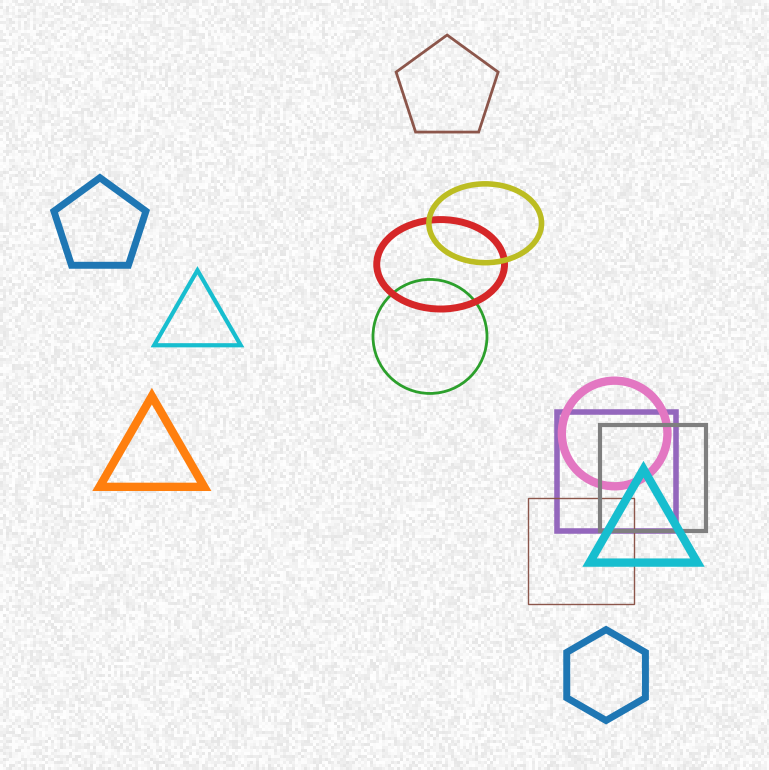[{"shape": "hexagon", "thickness": 2.5, "radius": 0.29, "center": [0.787, 0.123]}, {"shape": "pentagon", "thickness": 2.5, "radius": 0.31, "center": [0.13, 0.706]}, {"shape": "triangle", "thickness": 3, "radius": 0.39, "center": [0.197, 0.407]}, {"shape": "circle", "thickness": 1, "radius": 0.37, "center": [0.558, 0.563]}, {"shape": "oval", "thickness": 2.5, "radius": 0.41, "center": [0.572, 0.657]}, {"shape": "square", "thickness": 2, "radius": 0.39, "center": [0.801, 0.388]}, {"shape": "pentagon", "thickness": 1, "radius": 0.35, "center": [0.581, 0.885]}, {"shape": "square", "thickness": 0.5, "radius": 0.34, "center": [0.754, 0.285]}, {"shape": "circle", "thickness": 3, "radius": 0.34, "center": [0.798, 0.437]}, {"shape": "square", "thickness": 1.5, "radius": 0.34, "center": [0.849, 0.379]}, {"shape": "oval", "thickness": 2, "radius": 0.37, "center": [0.63, 0.71]}, {"shape": "triangle", "thickness": 3, "radius": 0.4, "center": [0.836, 0.31]}, {"shape": "triangle", "thickness": 1.5, "radius": 0.32, "center": [0.256, 0.584]}]